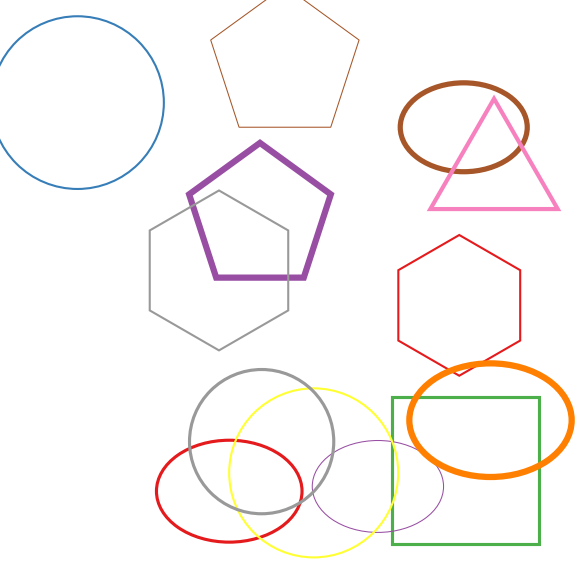[{"shape": "oval", "thickness": 1.5, "radius": 0.63, "center": [0.397, 0.149]}, {"shape": "hexagon", "thickness": 1, "radius": 0.61, "center": [0.795, 0.47]}, {"shape": "circle", "thickness": 1, "radius": 0.75, "center": [0.134, 0.821]}, {"shape": "square", "thickness": 1.5, "radius": 0.63, "center": [0.806, 0.184]}, {"shape": "pentagon", "thickness": 3, "radius": 0.64, "center": [0.45, 0.623]}, {"shape": "oval", "thickness": 0.5, "radius": 0.57, "center": [0.654, 0.157]}, {"shape": "oval", "thickness": 3, "radius": 0.7, "center": [0.849, 0.272]}, {"shape": "circle", "thickness": 1, "radius": 0.73, "center": [0.543, 0.18]}, {"shape": "oval", "thickness": 2.5, "radius": 0.55, "center": [0.803, 0.779]}, {"shape": "pentagon", "thickness": 0.5, "radius": 0.68, "center": [0.493, 0.888]}, {"shape": "triangle", "thickness": 2, "radius": 0.64, "center": [0.855, 0.701]}, {"shape": "hexagon", "thickness": 1, "radius": 0.69, "center": [0.379, 0.531]}, {"shape": "circle", "thickness": 1.5, "radius": 0.62, "center": [0.453, 0.234]}]